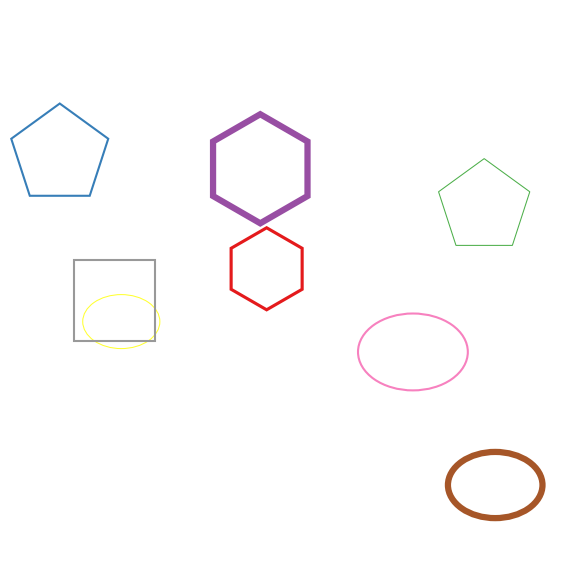[{"shape": "hexagon", "thickness": 1.5, "radius": 0.35, "center": [0.462, 0.534]}, {"shape": "pentagon", "thickness": 1, "radius": 0.44, "center": [0.103, 0.732]}, {"shape": "pentagon", "thickness": 0.5, "radius": 0.42, "center": [0.838, 0.641]}, {"shape": "hexagon", "thickness": 3, "radius": 0.47, "center": [0.451, 0.707]}, {"shape": "oval", "thickness": 0.5, "radius": 0.33, "center": [0.21, 0.442]}, {"shape": "oval", "thickness": 3, "radius": 0.41, "center": [0.858, 0.159]}, {"shape": "oval", "thickness": 1, "radius": 0.48, "center": [0.715, 0.39]}, {"shape": "square", "thickness": 1, "radius": 0.35, "center": [0.198, 0.479]}]